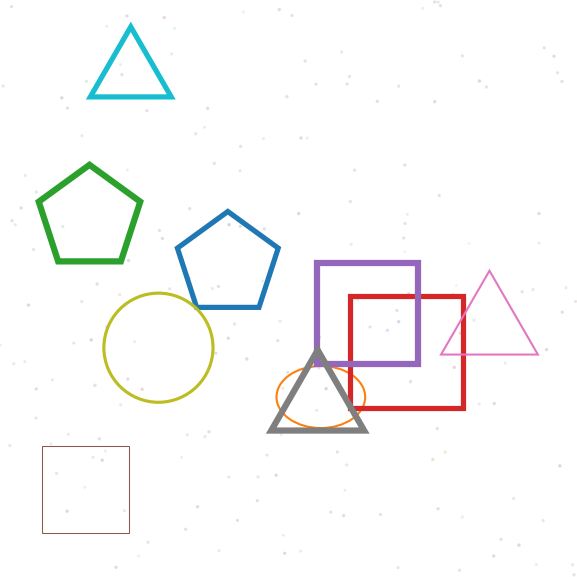[{"shape": "pentagon", "thickness": 2.5, "radius": 0.46, "center": [0.394, 0.541]}, {"shape": "oval", "thickness": 1, "radius": 0.38, "center": [0.556, 0.312]}, {"shape": "pentagon", "thickness": 3, "radius": 0.46, "center": [0.155, 0.621]}, {"shape": "square", "thickness": 2.5, "radius": 0.49, "center": [0.704, 0.389]}, {"shape": "square", "thickness": 3, "radius": 0.43, "center": [0.636, 0.456]}, {"shape": "square", "thickness": 0.5, "radius": 0.37, "center": [0.148, 0.152]}, {"shape": "triangle", "thickness": 1, "radius": 0.48, "center": [0.848, 0.434]}, {"shape": "triangle", "thickness": 3, "radius": 0.46, "center": [0.55, 0.3]}, {"shape": "circle", "thickness": 1.5, "radius": 0.47, "center": [0.274, 0.397]}, {"shape": "triangle", "thickness": 2.5, "radius": 0.4, "center": [0.226, 0.872]}]